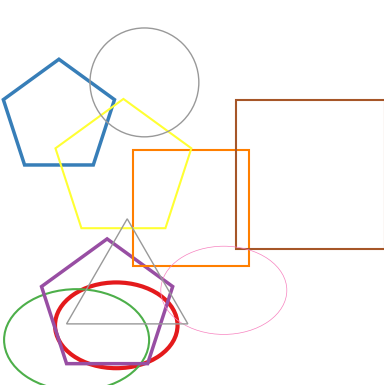[{"shape": "oval", "thickness": 3, "radius": 0.8, "center": [0.302, 0.155]}, {"shape": "pentagon", "thickness": 2.5, "radius": 0.76, "center": [0.153, 0.694]}, {"shape": "oval", "thickness": 1.5, "radius": 0.94, "center": [0.199, 0.117]}, {"shape": "pentagon", "thickness": 2.5, "radius": 0.9, "center": [0.278, 0.2]}, {"shape": "square", "thickness": 1.5, "radius": 0.75, "center": [0.496, 0.459]}, {"shape": "pentagon", "thickness": 1.5, "radius": 0.93, "center": [0.321, 0.557]}, {"shape": "square", "thickness": 1.5, "radius": 0.96, "center": [0.807, 0.547]}, {"shape": "oval", "thickness": 0.5, "radius": 0.82, "center": [0.581, 0.246]}, {"shape": "triangle", "thickness": 1, "radius": 0.91, "center": [0.33, 0.25]}, {"shape": "circle", "thickness": 1, "radius": 0.71, "center": [0.375, 0.786]}]